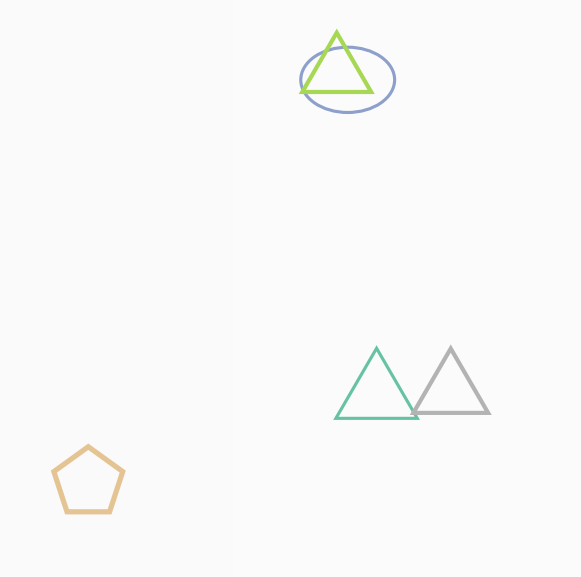[{"shape": "triangle", "thickness": 1.5, "radius": 0.4, "center": [0.648, 0.315]}, {"shape": "oval", "thickness": 1.5, "radius": 0.4, "center": [0.598, 0.861]}, {"shape": "triangle", "thickness": 2, "radius": 0.34, "center": [0.579, 0.874]}, {"shape": "pentagon", "thickness": 2.5, "radius": 0.31, "center": [0.152, 0.163]}, {"shape": "triangle", "thickness": 2, "radius": 0.37, "center": [0.775, 0.321]}]